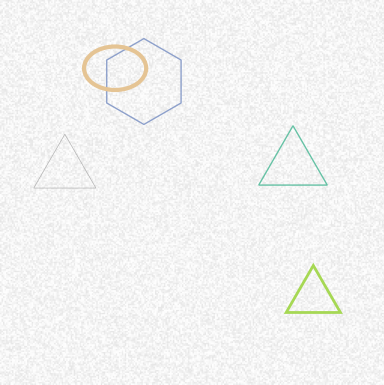[{"shape": "triangle", "thickness": 1, "radius": 0.51, "center": [0.761, 0.571]}, {"shape": "hexagon", "thickness": 1, "radius": 0.56, "center": [0.374, 0.788]}, {"shape": "triangle", "thickness": 2, "radius": 0.41, "center": [0.814, 0.229]}, {"shape": "oval", "thickness": 3, "radius": 0.4, "center": [0.299, 0.823]}, {"shape": "triangle", "thickness": 0.5, "radius": 0.47, "center": [0.168, 0.558]}]